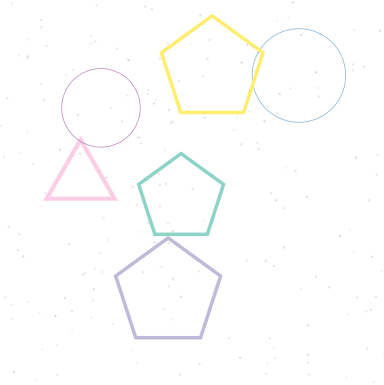[{"shape": "pentagon", "thickness": 2.5, "radius": 0.58, "center": [0.47, 0.485]}, {"shape": "pentagon", "thickness": 2.5, "radius": 0.72, "center": [0.437, 0.239]}, {"shape": "circle", "thickness": 0.5, "radius": 0.61, "center": [0.776, 0.804]}, {"shape": "triangle", "thickness": 3, "radius": 0.51, "center": [0.209, 0.535]}, {"shape": "circle", "thickness": 0.5, "radius": 0.51, "center": [0.262, 0.72]}, {"shape": "pentagon", "thickness": 2.5, "radius": 0.69, "center": [0.551, 0.82]}]